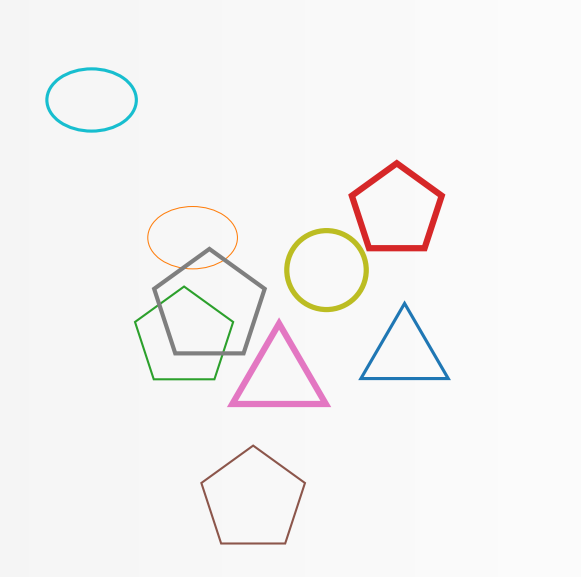[{"shape": "triangle", "thickness": 1.5, "radius": 0.43, "center": [0.696, 0.387]}, {"shape": "oval", "thickness": 0.5, "radius": 0.39, "center": [0.331, 0.588]}, {"shape": "pentagon", "thickness": 1, "radius": 0.44, "center": [0.317, 0.414]}, {"shape": "pentagon", "thickness": 3, "radius": 0.41, "center": [0.683, 0.635]}, {"shape": "pentagon", "thickness": 1, "radius": 0.47, "center": [0.436, 0.134]}, {"shape": "triangle", "thickness": 3, "radius": 0.46, "center": [0.48, 0.346]}, {"shape": "pentagon", "thickness": 2, "radius": 0.5, "center": [0.36, 0.468]}, {"shape": "circle", "thickness": 2.5, "radius": 0.34, "center": [0.562, 0.531]}, {"shape": "oval", "thickness": 1.5, "radius": 0.38, "center": [0.158, 0.826]}]